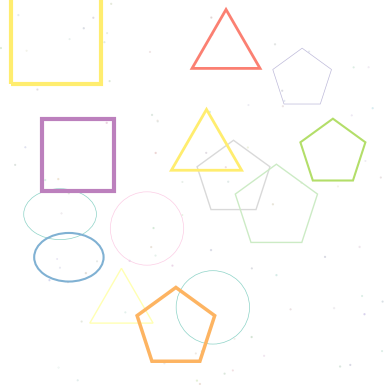[{"shape": "circle", "thickness": 0.5, "radius": 0.48, "center": [0.553, 0.202]}, {"shape": "oval", "thickness": 0.5, "radius": 0.47, "center": [0.156, 0.444]}, {"shape": "triangle", "thickness": 1, "radius": 0.47, "center": [0.315, 0.208]}, {"shape": "pentagon", "thickness": 0.5, "radius": 0.4, "center": [0.785, 0.795]}, {"shape": "triangle", "thickness": 2, "radius": 0.51, "center": [0.587, 0.873]}, {"shape": "oval", "thickness": 1.5, "radius": 0.45, "center": [0.179, 0.332]}, {"shape": "pentagon", "thickness": 2.5, "radius": 0.53, "center": [0.457, 0.147]}, {"shape": "pentagon", "thickness": 1.5, "radius": 0.44, "center": [0.865, 0.603]}, {"shape": "circle", "thickness": 0.5, "radius": 0.48, "center": [0.382, 0.406]}, {"shape": "pentagon", "thickness": 1, "radius": 0.5, "center": [0.607, 0.536]}, {"shape": "square", "thickness": 3, "radius": 0.47, "center": [0.202, 0.597]}, {"shape": "pentagon", "thickness": 1, "radius": 0.56, "center": [0.718, 0.461]}, {"shape": "triangle", "thickness": 2, "radius": 0.53, "center": [0.536, 0.61]}, {"shape": "square", "thickness": 3, "radius": 0.58, "center": [0.145, 0.898]}]